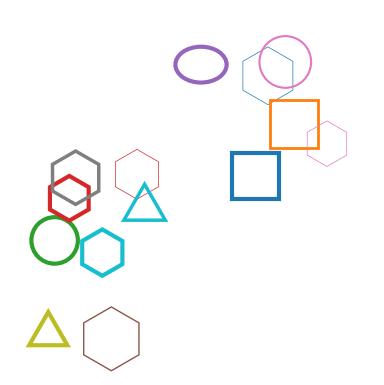[{"shape": "square", "thickness": 3, "radius": 0.3, "center": [0.663, 0.543]}, {"shape": "hexagon", "thickness": 0.5, "radius": 0.37, "center": [0.696, 0.803]}, {"shape": "square", "thickness": 2, "radius": 0.31, "center": [0.764, 0.678]}, {"shape": "circle", "thickness": 3, "radius": 0.3, "center": [0.142, 0.376]}, {"shape": "hexagon", "thickness": 3, "radius": 0.29, "center": [0.18, 0.485]}, {"shape": "hexagon", "thickness": 0.5, "radius": 0.32, "center": [0.356, 0.547]}, {"shape": "oval", "thickness": 3, "radius": 0.33, "center": [0.522, 0.832]}, {"shape": "hexagon", "thickness": 1, "radius": 0.41, "center": [0.289, 0.12]}, {"shape": "circle", "thickness": 1.5, "radius": 0.34, "center": [0.741, 0.839]}, {"shape": "hexagon", "thickness": 0.5, "radius": 0.3, "center": [0.849, 0.627]}, {"shape": "hexagon", "thickness": 2.5, "radius": 0.35, "center": [0.196, 0.538]}, {"shape": "triangle", "thickness": 3, "radius": 0.29, "center": [0.125, 0.132]}, {"shape": "hexagon", "thickness": 3, "radius": 0.3, "center": [0.266, 0.344]}, {"shape": "triangle", "thickness": 2.5, "radius": 0.31, "center": [0.376, 0.459]}]